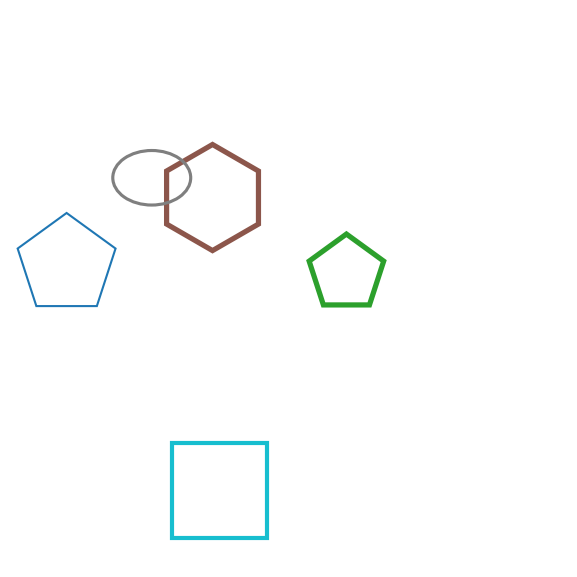[{"shape": "pentagon", "thickness": 1, "radius": 0.45, "center": [0.115, 0.541]}, {"shape": "pentagon", "thickness": 2.5, "radius": 0.34, "center": [0.6, 0.526]}, {"shape": "hexagon", "thickness": 2.5, "radius": 0.46, "center": [0.368, 0.657]}, {"shape": "oval", "thickness": 1.5, "radius": 0.34, "center": [0.263, 0.691]}, {"shape": "square", "thickness": 2, "radius": 0.41, "center": [0.379, 0.15]}]